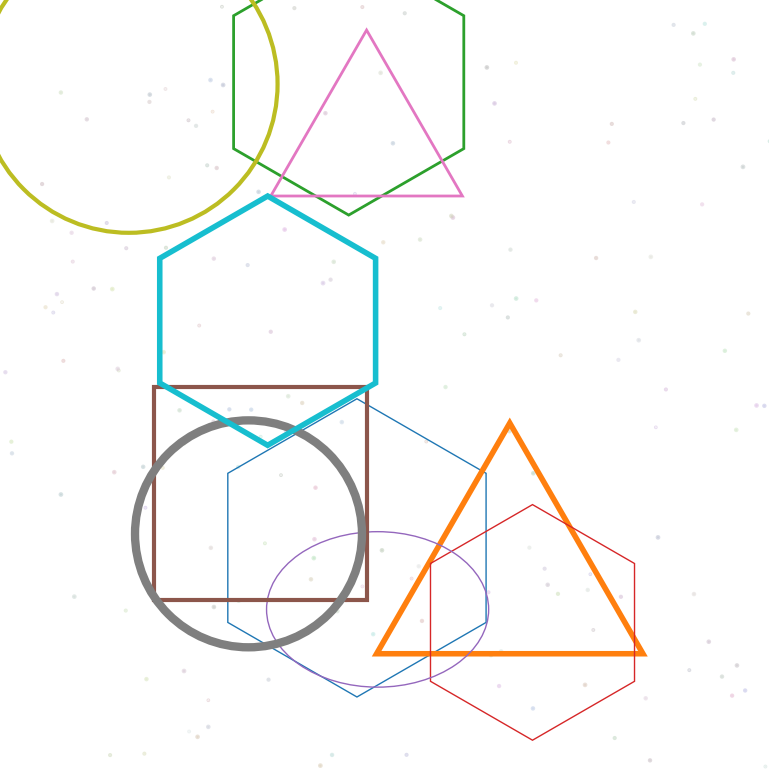[{"shape": "hexagon", "thickness": 0.5, "radius": 0.97, "center": [0.464, 0.288]}, {"shape": "triangle", "thickness": 2, "radius": 1.0, "center": [0.662, 0.251]}, {"shape": "hexagon", "thickness": 1, "radius": 0.86, "center": [0.453, 0.893]}, {"shape": "hexagon", "thickness": 0.5, "radius": 0.76, "center": [0.692, 0.192]}, {"shape": "oval", "thickness": 0.5, "radius": 0.72, "center": [0.49, 0.209]}, {"shape": "square", "thickness": 1.5, "radius": 0.69, "center": [0.338, 0.359]}, {"shape": "triangle", "thickness": 1, "radius": 0.72, "center": [0.476, 0.817]}, {"shape": "circle", "thickness": 3, "radius": 0.74, "center": [0.323, 0.307]}, {"shape": "circle", "thickness": 1.5, "radius": 0.97, "center": [0.167, 0.891]}, {"shape": "hexagon", "thickness": 2, "radius": 0.81, "center": [0.348, 0.584]}]